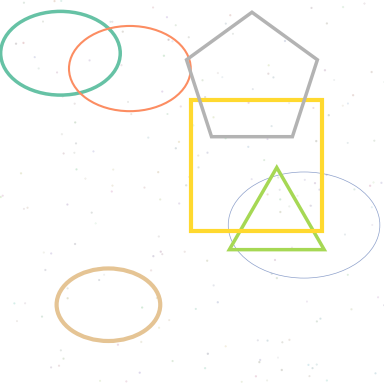[{"shape": "oval", "thickness": 2.5, "radius": 0.78, "center": [0.157, 0.862]}, {"shape": "oval", "thickness": 1.5, "radius": 0.79, "center": [0.337, 0.822]}, {"shape": "oval", "thickness": 0.5, "radius": 0.98, "center": [0.79, 0.415]}, {"shape": "triangle", "thickness": 2.5, "radius": 0.71, "center": [0.719, 0.423]}, {"shape": "square", "thickness": 3, "radius": 0.85, "center": [0.667, 0.57]}, {"shape": "oval", "thickness": 3, "radius": 0.67, "center": [0.282, 0.209]}, {"shape": "pentagon", "thickness": 2.5, "radius": 0.89, "center": [0.654, 0.789]}]